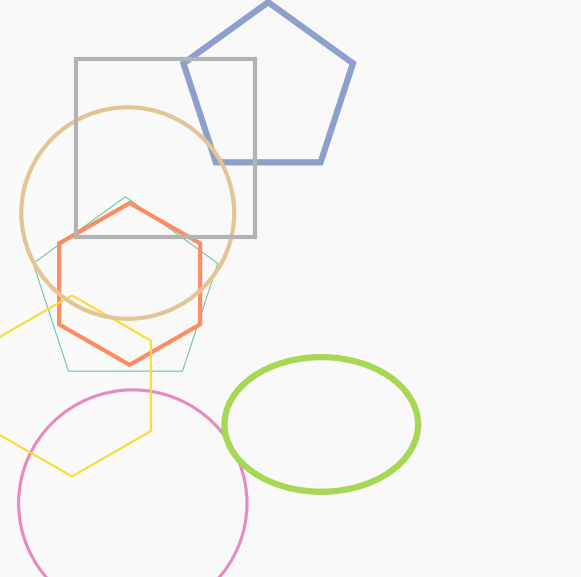[{"shape": "pentagon", "thickness": 0.5, "radius": 0.83, "center": [0.216, 0.491]}, {"shape": "hexagon", "thickness": 2, "radius": 0.7, "center": [0.223, 0.507]}, {"shape": "pentagon", "thickness": 3, "radius": 0.77, "center": [0.461, 0.842]}, {"shape": "circle", "thickness": 1.5, "radius": 0.98, "center": [0.228, 0.128]}, {"shape": "oval", "thickness": 3, "radius": 0.83, "center": [0.553, 0.264]}, {"shape": "hexagon", "thickness": 1, "radius": 0.78, "center": [0.124, 0.331]}, {"shape": "circle", "thickness": 2, "radius": 0.92, "center": [0.22, 0.63]}, {"shape": "square", "thickness": 2, "radius": 0.77, "center": [0.285, 0.743]}]